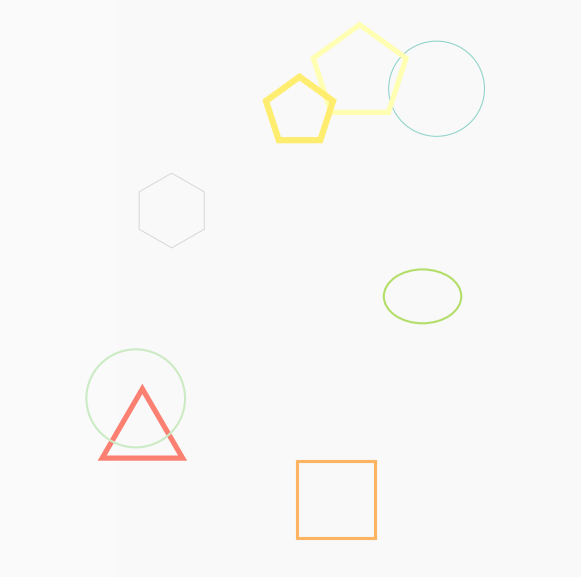[{"shape": "circle", "thickness": 0.5, "radius": 0.41, "center": [0.751, 0.846]}, {"shape": "pentagon", "thickness": 2.5, "radius": 0.42, "center": [0.619, 0.872]}, {"shape": "triangle", "thickness": 2.5, "radius": 0.4, "center": [0.245, 0.246]}, {"shape": "square", "thickness": 1.5, "radius": 0.33, "center": [0.578, 0.134]}, {"shape": "oval", "thickness": 1, "radius": 0.33, "center": [0.727, 0.486]}, {"shape": "hexagon", "thickness": 0.5, "radius": 0.32, "center": [0.295, 0.635]}, {"shape": "circle", "thickness": 1, "radius": 0.42, "center": [0.233, 0.309]}, {"shape": "pentagon", "thickness": 3, "radius": 0.3, "center": [0.515, 0.806]}]